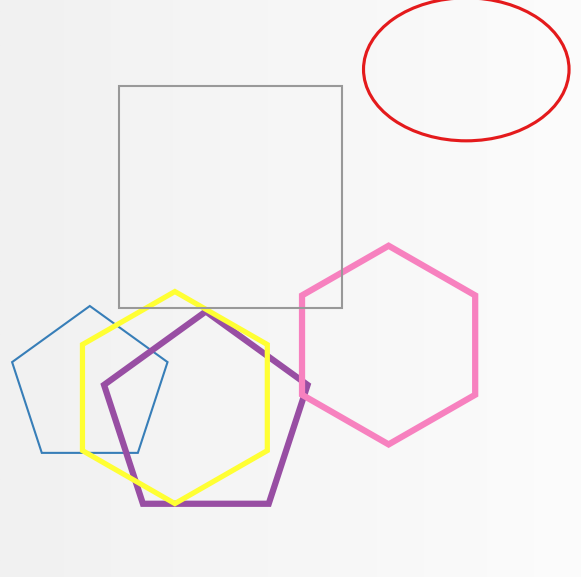[{"shape": "oval", "thickness": 1.5, "radius": 0.88, "center": [0.802, 0.879]}, {"shape": "pentagon", "thickness": 1, "radius": 0.7, "center": [0.155, 0.329]}, {"shape": "pentagon", "thickness": 3, "radius": 0.92, "center": [0.354, 0.276]}, {"shape": "hexagon", "thickness": 2.5, "radius": 0.92, "center": [0.301, 0.311]}, {"shape": "hexagon", "thickness": 3, "radius": 0.86, "center": [0.669, 0.402]}, {"shape": "square", "thickness": 1, "radius": 0.96, "center": [0.397, 0.658]}]